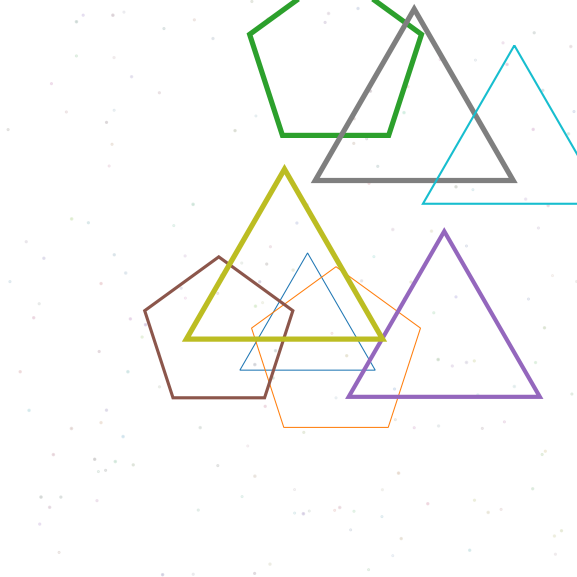[{"shape": "triangle", "thickness": 0.5, "radius": 0.68, "center": [0.533, 0.426]}, {"shape": "pentagon", "thickness": 0.5, "radius": 0.77, "center": [0.582, 0.383]}, {"shape": "pentagon", "thickness": 2.5, "radius": 0.78, "center": [0.581, 0.891]}, {"shape": "triangle", "thickness": 2, "radius": 0.96, "center": [0.769, 0.408]}, {"shape": "pentagon", "thickness": 1.5, "radius": 0.67, "center": [0.379, 0.419]}, {"shape": "triangle", "thickness": 2.5, "radius": 0.99, "center": [0.717, 0.786]}, {"shape": "triangle", "thickness": 2.5, "radius": 0.98, "center": [0.493, 0.51]}, {"shape": "triangle", "thickness": 1, "radius": 0.91, "center": [0.891, 0.738]}]